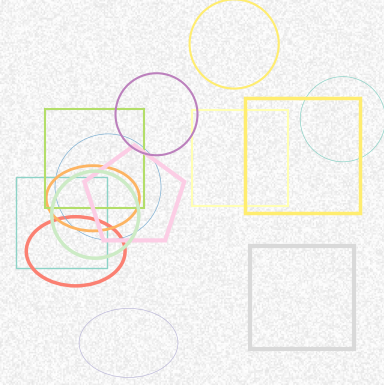[{"shape": "circle", "thickness": 0.5, "radius": 0.55, "center": [0.89, 0.69]}, {"shape": "square", "thickness": 1, "radius": 0.59, "center": [0.161, 0.423]}, {"shape": "square", "thickness": 1.5, "radius": 0.62, "center": [0.624, 0.591]}, {"shape": "oval", "thickness": 0.5, "radius": 0.64, "center": [0.334, 0.109]}, {"shape": "oval", "thickness": 2.5, "radius": 0.64, "center": [0.197, 0.347]}, {"shape": "circle", "thickness": 0.5, "radius": 0.69, "center": [0.281, 0.515]}, {"shape": "oval", "thickness": 2, "radius": 0.61, "center": [0.241, 0.485]}, {"shape": "square", "thickness": 1.5, "radius": 0.64, "center": [0.246, 0.588]}, {"shape": "pentagon", "thickness": 3, "radius": 0.68, "center": [0.349, 0.486]}, {"shape": "square", "thickness": 3, "radius": 0.67, "center": [0.785, 0.227]}, {"shape": "circle", "thickness": 1.5, "radius": 0.53, "center": [0.406, 0.703]}, {"shape": "circle", "thickness": 2.5, "radius": 0.57, "center": [0.247, 0.442]}, {"shape": "square", "thickness": 2.5, "radius": 0.75, "center": [0.786, 0.596]}, {"shape": "circle", "thickness": 1.5, "radius": 0.58, "center": [0.608, 0.886]}]